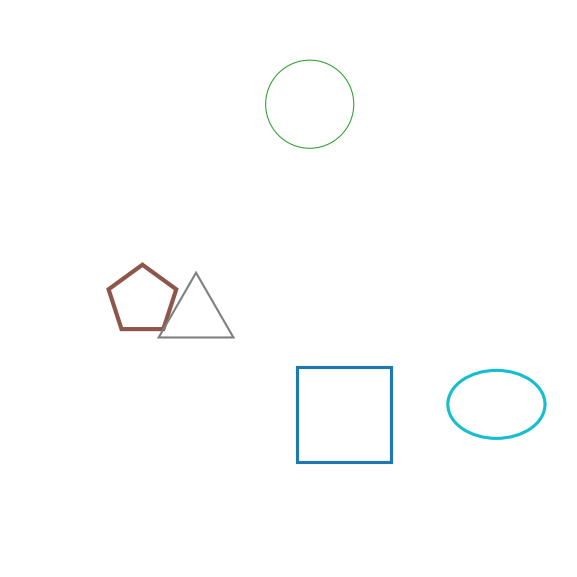[{"shape": "square", "thickness": 1.5, "radius": 0.41, "center": [0.596, 0.281]}, {"shape": "circle", "thickness": 0.5, "radius": 0.38, "center": [0.536, 0.819]}, {"shape": "pentagon", "thickness": 2, "radius": 0.31, "center": [0.247, 0.479]}, {"shape": "triangle", "thickness": 1, "radius": 0.37, "center": [0.339, 0.452]}, {"shape": "oval", "thickness": 1.5, "radius": 0.42, "center": [0.86, 0.299]}]